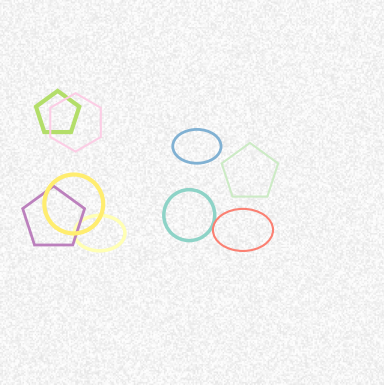[{"shape": "circle", "thickness": 2.5, "radius": 0.33, "center": [0.492, 0.441]}, {"shape": "oval", "thickness": 2.5, "radius": 0.33, "center": [0.259, 0.395]}, {"shape": "oval", "thickness": 1.5, "radius": 0.39, "center": [0.631, 0.403]}, {"shape": "oval", "thickness": 2, "radius": 0.31, "center": [0.511, 0.62]}, {"shape": "pentagon", "thickness": 3, "radius": 0.3, "center": [0.15, 0.705]}, {"shape": "hexagon", "thickness": 1.5, "radius": 0.38, "center": [0.196, 0.682]}, {"shape": "pentagon", "thickness": 2, "radius": 0.42, "center": [0.139, 0.432]}, {"shape": "pentagon", "thickness": 1.5, "radius": 0.39, "center": [0.649, 0.552]}, {"shape": "circle", "thickness": 3, "radius": 0.38, "center": [0.192, 0.47]}]